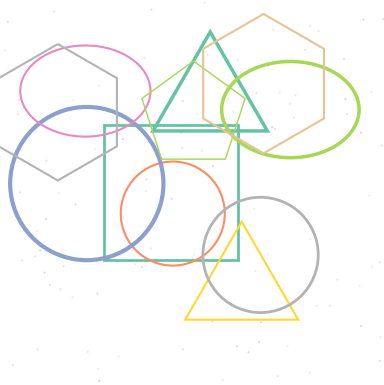[{"shape": "triangle", "thickness": 2.5, "radius": 0.86, "center": [0.546, 0.746]}, {"shape": "square", "thickness": 2, "radius": 0.87, "center": [0.444, 0.5]}, {"shape": "circle", "thickness": 1.5, "radius": 0.68, "center": [0.449, 0.445]}, {"shape": "circle", "thickness": 3, "radius": 1.0, "center": [0.225, 0.523]}, {"shape": "oval", "thickness": 1.5, "radius": 0.85, "center": [0.222, 0.764]}, {"shape": "oval", "thickness": 2.5, "radius": 0.89, "center": [0.754, 0.715]}, {"shape": "pentagon", "thickness": 1, "radius": 0.7, "center": [0.503, 0.701]}, {"shape": "triangle", "thickness": 1.5, "radius": 0.85, "center": [0.628, 0.254]}, {"shape": "hexagon", "thickness": 1.5, "radius": 0.91, "center": [0.685, 0.783]}, {"shape": "hexagon", "thickness": 1.5, "radius": 0.89, "center": [0.15, 0.708]}, {"shape": "circle", "thickness": 2, "radius": 0.75, "center": [0.677, 0.338]}]